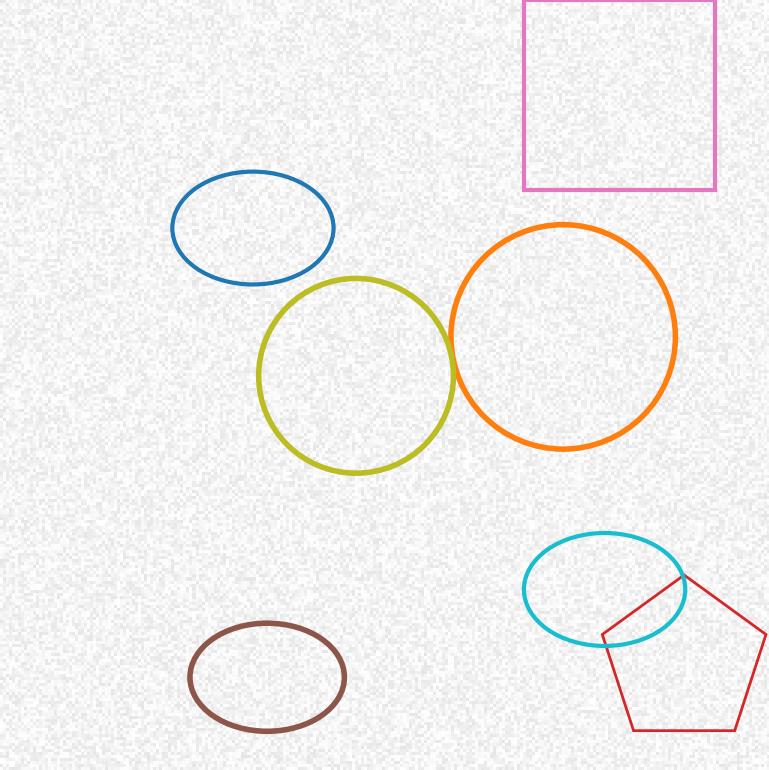[{"shape": "oval", "thickness": 1.5, "radius": 0.52, "center": [0.329, 0.704]}, {"shape": "circle", "thickness": 2, "radius": 0.73, "center": [0.731, 0.562]}, {"shape": "pentagon", "thickness": 1, "radius": 0.56, "center": [0.888, 0.141]}, {"shape": "oval", "thickness": 2, "radius": 0.5, "center": [0.347, 0.12]}, {"shape": "square", "thickness": 1.5, "radius": 0.62, "center": [0.805, 0.877]}, {"shape": "circle", "thickness": 2, "radius": 0.63, "center": [0.462, 0.512]}, {"shape": "oval", "thickness": 1.5, "radius": 0.52, "center": [0.785, 0.234]}]